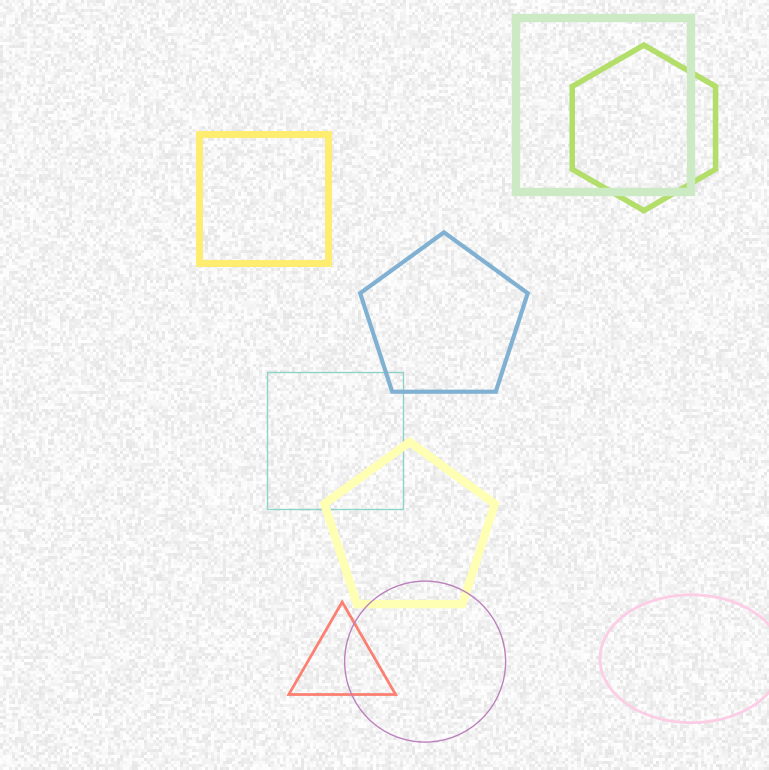[{"shape": "square", "thickness": 0.5, "radius": 0.44, "center": [0.435, 0.428]}, {"shape": "pentagon", "thickness": 3, "radius": 0.58, "center": [0.532, 0.31]}, {"shape": "triangle", "thickness": 1, "radius": 0.4, "center": [0.444, 0.138]}, {"shape": "pentagon", "thickness": 1.5, "radius": 0.57, "center": [0.577, 0.584]}, {"shape": "hexagon", "thickness": 2, "radius": 0.54, "center": [0.836, 0.834]}, {"shape": "oval", "thickness": 1, "radius": 0.59, "center": [0.898, 0.145]}, {"shape": "circle", "thickness": 0.5, "radius": 0.52, "center": [0.552, 0.141]}, {"shape": "square", "thickness": 3, "radius": 0.57, "center": [0.784, 0.863]}, {"shape": "square", "thickness": 2.5, "radius": 0.42, "center": [0.342, 0.743]}]